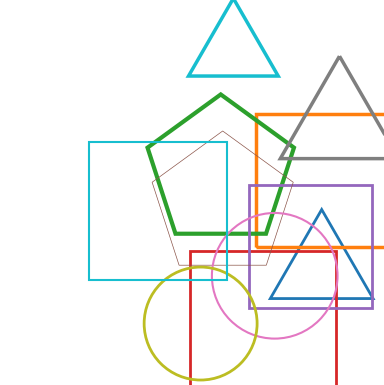[{"shape": "triangle", "thickness": 2, "radius": 0.77, "center": [0.836, 0.302]}, {"shape": "square", "thickness": 2.5, "radius": 0.86, "center": [0.836, 0.531]}, {"shape": "pentagon", "thickness": 3, "radius": 1.0, "center": [0.573, 0.555]}, {"shape": "square", "thickness": 2, "radius": 0.95, "center": [0.683, 0.158]}, {"shape": "square", "thickness": 2, "radius": 0.8, "center": [0.807, 0.359]}, {"shape": "pentagon", "thickness": 0.5, "radius": 0.96, "center": [0.578, 0.467]}, {"shape": "circle", "thickness": 1.5, "radius": 0.82, "center": [0.714, 0.284]}, {"shape": "triangle", "thickness": 2.5, "radius": 0.89, "center": [0.882, 0.677]}, {"shape": "circle", "thickness": 2, "radius": 0.73, "center": [0.521, 0.16]}, {"shape": "triangle", "thickness": 2.5, "radius": 0.67, "center": [0.606, 0.87]}, {"shape": "square", "thickness": 1.5, "radius": 0.9, "center": [0.411, 0.452]}]